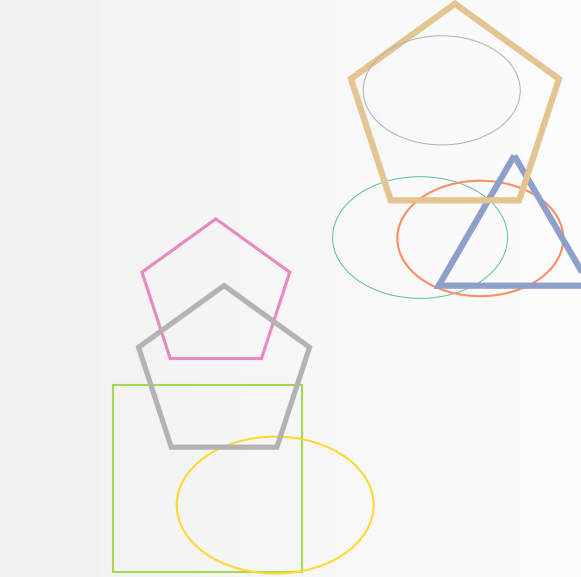[{"shape": "oval", "thickness": 0.5, "radius": 0.75, "center": [0.723, 0.588]}, {"shape": "oval", "thickness": 1, "radius": 0.71, "center": [0.826, 0.586]}, {"shape": "triangle", "thickness": 3, "radius": 0.75, "center": [0.885, 0.579]}, {"shape": "pentagon", "thickness": 1.5, "radius": 0.67, "center": [0.371, 0.486]}, {"shape": "square", "thickness": 1, "radius": 0.81, "center": [0.356, 0.17]}, {"shape": "oval", "thickness": 1, "radius": 0.85, "center": [0.473, 0.124]}, {"shape": "pentagon", "thickness": 3, "radius": 0.94, "center": [0.783, 0.805]}, {"shape": "oval", "thickness": 0.5, "radius": 0.68, "center": [0.76, 0.843]}, {"shape": "pentagon", "thickness": 2.5, "radius": 0.77, "center": [0.385, 0.35]}]